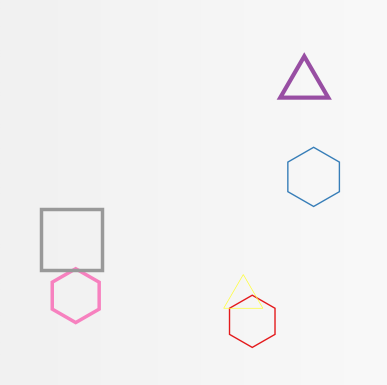[{"shape": "hexagon", "thickness": 1, "radius": 0.34, "center": [0.651, 0.165]}, {"shape": "hexagon", "thickness": 1, "radius": 0.38, "center": [0.809, 0.541]}, {"shape": "triangle", "thickness": 3, "radius": 0.36, "center": [0.785, 0.782]}, {"shape": "triangle", "thickness": 0.5, "radius": 0.29, "center": [0.628, 0.228]}, {"shape": "hexagon", "thickness": 2.5, "radius": 0.35, "center": [0.195, 0.232]}, {"shape": "square", "thickness": 2.5, "radius": 0.39, "center": [0.184, 0.378]}]